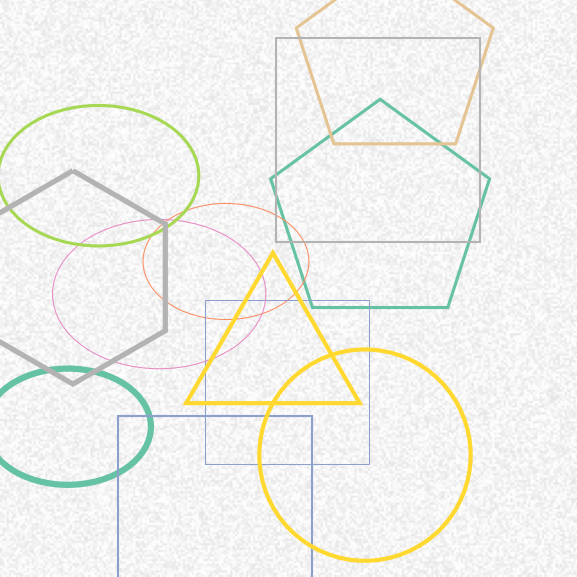[{"shape": "oval", "thickness": 3, "radius": 0.72, "center": [0.117, 0.26]}, {"shape": "pentagon", "thickness": 1.5, "radius": 1.0, "center": [0.658, 0.628]}, {"shape": "oval", "thickness": 0.5, "radius": 0.72, "center": [0.391, 0.546]}, {"shape": "square", "thickness": 1, "radius": 0.84, "center": [0.372, 0.111]}, {"shape": "square", "thickness": 0.5, "radius": 0.71, "center": [0.497, 0.338]}, {"shape": "oval", "thickness": 0.5, "radius": 0.92, "center": [0.276, 0.49]}, {"shape": "oval", "thickness": 1.5, "radius": 0.87, "center": [0.17, 0.695]}, {"shape": "triangle", "thickness": 2, "radius": 0.87, "center": [0.473, 0.388]}, {"shape": "circle", "thickness": 2, "radius": 0.91, "center": [0.632, 0.211]}, {"shape": "pentagon", "thickness": 1.5, "radius": 0.9, "center": [0.684, 0.895]}, {"shape": "square", "thickness": 1, "radius": 0.88, "center": [0.655, 0.757]}, {"shape": "hexagon", "thickness": 2.5, "radius": 0.92, "center": [0.126, 0.519]}]